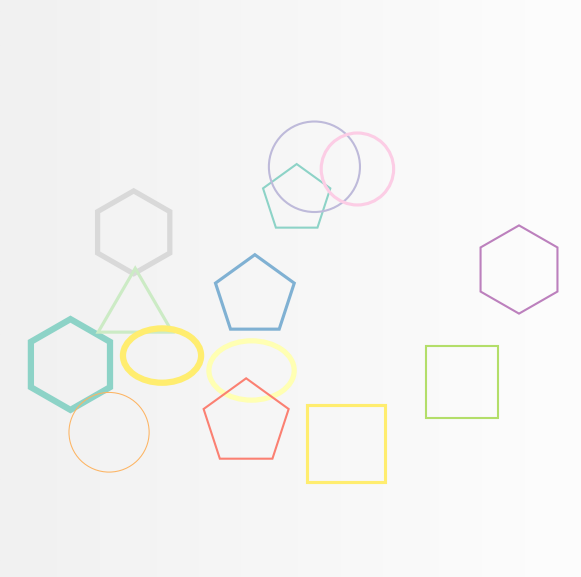[{"shape": "hexagon", "thickness": 3, "radius": 0.39, "center": [0.121, 0.368]}, {"shape": "pentagon", "thickness": 1, "radius": 0.3, "center": [0.51, 0.654]}, {"shape": "oval", "thickness": 2.5, "radius": 0.37, "center": [0.433, 0.358]}, {"shape": "circle", "thickness": 1, "radius": 0.39, "center": [0.541, 0.71]}, {"shape": "pentagon", "thickness": 1, "radius": 0.38, "center": [0.423, 0.267]}, {"shape": "pentagon", "thickness": 1.5, "radius": 0.36, "center": [0.438, 0.487]}, {"shape": "circle", "thickness": 0.5, "radius": 0.34, "center": [0.188, 0.251]}, {"shape": "square", "thickness": 1, "radius": 0.31, "center": [0.795, 0.338]}, {"shape": "circle", "thickness": 1.5, "radius": 0.31, "center": [0.615, 0.707]}, {"shape": "hexagon", "thickness": 2.5, "radius": 0.36, "center": [0.23, 0.597]}, {"shape": "hexagon", "thickness": 1, "radius": 0.38, "center": [0.893, 0.532]}, {"shape": "triangle", "thickness": 1.5, "radius": 0.37, "center": [0.233, 0.461]}, {"shape": "oval", "thickness": 3, "radius": 0.34, "center": [0.279, 0.383]}, {"shape": "square", "thickness": 1.5, "radius": 0.33, "center": [0.595, 0.232]}]